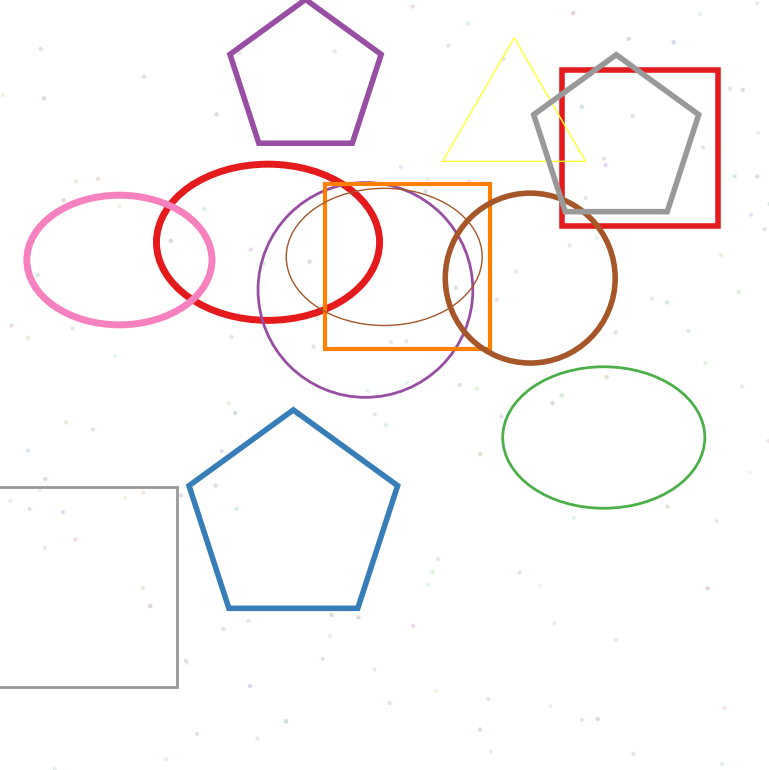[{"shape": "oval", "thickness": 2.5, "radius": 0.72, "center": [0.348, 0.685]}, {"shape": "square", "thickness": 2, "radius": 0.51, "center": [0.832, 0.808]}, {"shape": "pentagon", "thickness": 2, "radius": 0.71, "center": [0.381, 0.325]}, {"shape": "oval", "thickness": 1, "radius": 0.66, "center": [0.784, 0.432]}, {"shape": "circle", "thickness": 1, "radius": 0.7, "center": [0.475, 0.623]}, {"shape": "pentagon", "thickness": 2, "radius": 0.52, "center": [0.397, 0.897]}, {"shape": "square", "thickness": 1.5, "radius": 0.53, "center": [0.529, 0.654]}, {"shape": "triangle", "thickness": 0.5, "radius": 0.54, "center": [0.668, 0.844]}, {"shape": "circle", "thickness": 2, "radius": 0.55, "center": [0.689, 0.639]}, {"shape": "oval", "thickness": 0.5, "radius": 0.64, "center": [0.499, 0.666]}, {"shape": "oval", "thickness": 2.5, "radius": 0.6, "center": [0.155, 0.662]}, {"shape": "pentagon", "thickness": 2, "radius": 0.56, "center": [0.8, 0.816]}, {"shape": "square", "thickness": 1, "radius": 0.65, "center": [0.1, 0.238]}]